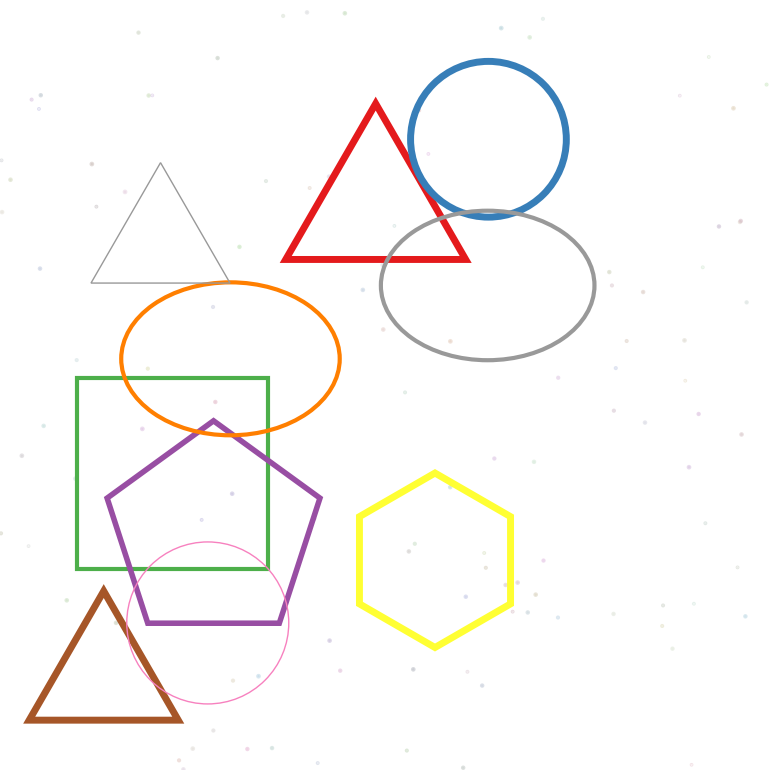[{"shape": "triangle", "thickness": 2.5, "radius": 0.67, "center": [0.488, 0.73]}, {"shape": "circle", "thickness": 2.5, "radius": 0.51, "center": [0.634, 0.819]}, {"shape": "square", "thickness": 1.5, "radius": 0.62, "center": [0.224, 0.385]}, {"shape": "pentagon", "thickness": 2, "radius": 0.73, "center": [0.277, 0.308]}, {"shape": "oval", "thickness": 1.5, "radius": 0.71, "center": [0.299, 0.534]}, {"shape": "hexagon", "thickness": 2.5, "radius": 0.57, "center": [0.565, 0.272]}, {"shape": "triangle", "thickness": 2.5, "radius": 0.56, "center": [0.135, 0.121]}, {"shape": "circle", "thickness": 0.5, "radius": 0.53, "center": [0.27, 0.191]}, {"shape": "triangle", "thickness": 0.5, "radius": 0.52, "center": [0.208, 0.685]}, {"shape": "oval", "thickness": 1.5, "radius": 0.69, "center": [0.633, 0.629]}]